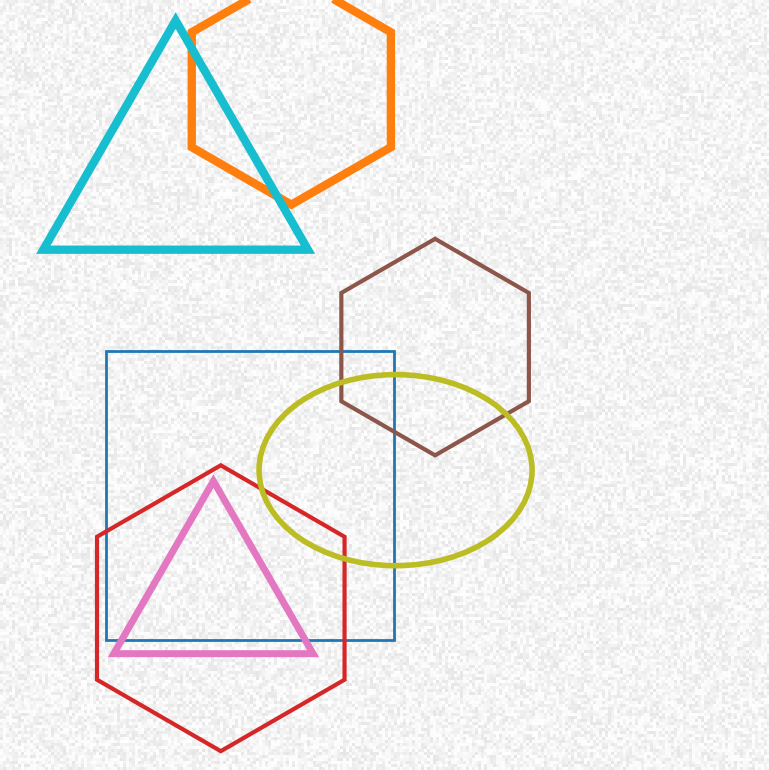[{"shape": "square", "thickness": 1, "radius": 0.94, "center": [0.325, 0.357]}, {"shape": "hexagon", "thickness": 3, "radius": 0.75, "center": [0.378, 0.883]}, {"shape": "hexagon", "thickness": 1.5, "radius": 0.93, "center": [0.287, 0.21]}, {"shape": "hexagon", "thickness": 1.5, "radius": 0.7, "center": [0.565, 0.549]}, {"shape": "triangle", "thickness": 2.5, "radius": 0.75, "center": [0.277, 0.226]}, {"shape": "oval", "thickness": 2, "radius": 0.89, "center": [0.514, 0.389]}, {"shape": "triangle", "thickness": 3, "radius": 0.99, "center": [0.228, 0.775]}]